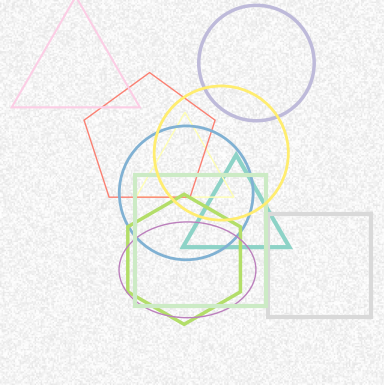[{"shape": "triangle", "thickness": 3, "radius": 0.8, "center": [0.613, 0.438]}, {"shape": "triangle", "thickness": 1, "radius": 0.73, "center": [0.48, 0.561]}, {"shape": "circle", "thickness": 2.5, "radius": 0.75, "center": [0.666, 0.836]}, {"shape": "pentagon", "thickness": 1, "radius": 0.89, "center": [0.389, 0.633]}, {"shape": "circle", "thickness": 2, "radius": 0.87, "center": [0.484, 0.499]}, {"shape": "hexagon", "thickness": 2.5, "radius": 0.84, "center": [0.478, 0.326]}, {"shape": "triangle", "thickness": 1.5, "radius": 0.96, "center": [0.197, 0.817]}, {"shape": "square", "thickness": 3, "radius": 0.67, "center": [0.83, 0.309]}, {"shape": "oval", "thickness": 1, "radius": 0.89, "center": [0.487, 0.299]}, {"shape": "square", "thickness": 3, "radius": 0.85, "center": [0.521, 0.375]}, {"shape": "circle", "thickness": 2, "radius": 0.87, "center": [0.575, 0.602]}]